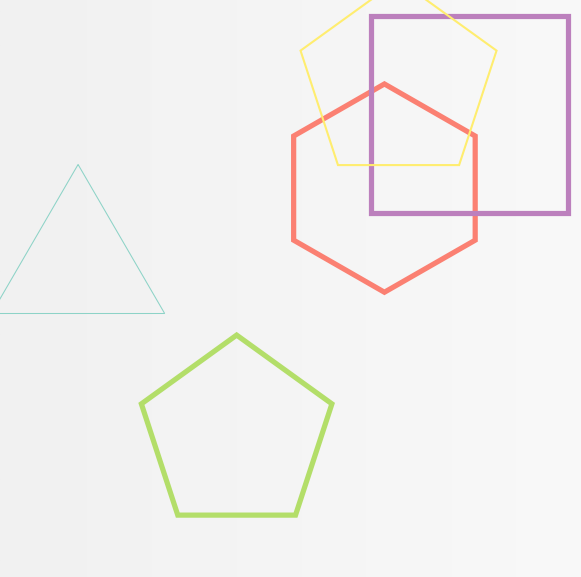[{"shape": "triangle", "thickness": 0.5, "radius": 0.86, "center": [0.134, 0.542]}, {"shape": "hexagon", "thickness": 2.5, "radius": 0.9, "center": [0.661, 0.673]}, {"shape": "pentagon", "thickness": 2.5, "radius": 0.86, "center": [0.407, 0.247]}, {"shape": "square", "thickness": 2.5, "radius": 0.85, "center": [0.808, 0.801]}, {"shape": "pentagon", "thickness": 1, "radius": 0.89, "center": [0.686, 0.857]}]